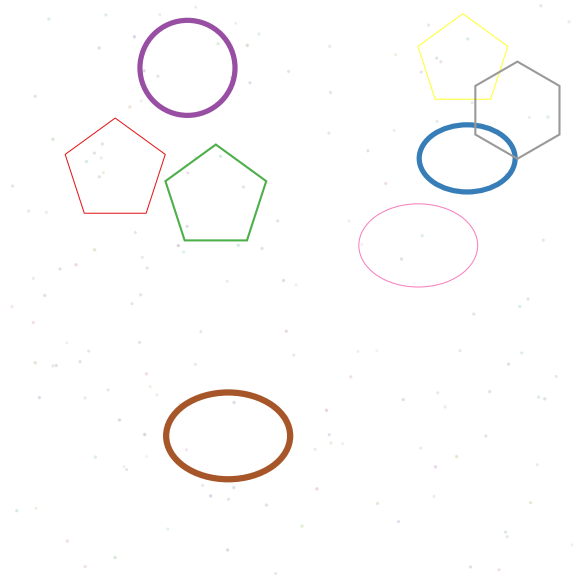[{"shape": "pentagon", "thickness": 0.5, "radius": 0.46, "center": [0.2, 0.704]}, {"shape": "oval", "thickness": 2.5, "radius": 0.42, "center": [0.809, 0.725]}, {"shape": "pentagon", "thickness": 1, "radius": 0.46, "center": [0.374, 0.657]}, {"shape": "circle", "thickness": 2.5, "radius": 0.41, "center": [0.325, 0.882]}, {"shape": "pentagon", "thickness": 0.5, "radius": 0.41, "center": [0.802, 0.894]}, {"shape": "oval", "thickness": 3, "radius": 0.54, "center": [0.395, 0.244]}, {"shape": "oval", "thickness": 0.5, "radius": 0.51, "center": [0.724, 0.574]}, {"shape": "hexagon", "thickness": 1, "radius": 0.42, "center": [0.896, 0.808]}]